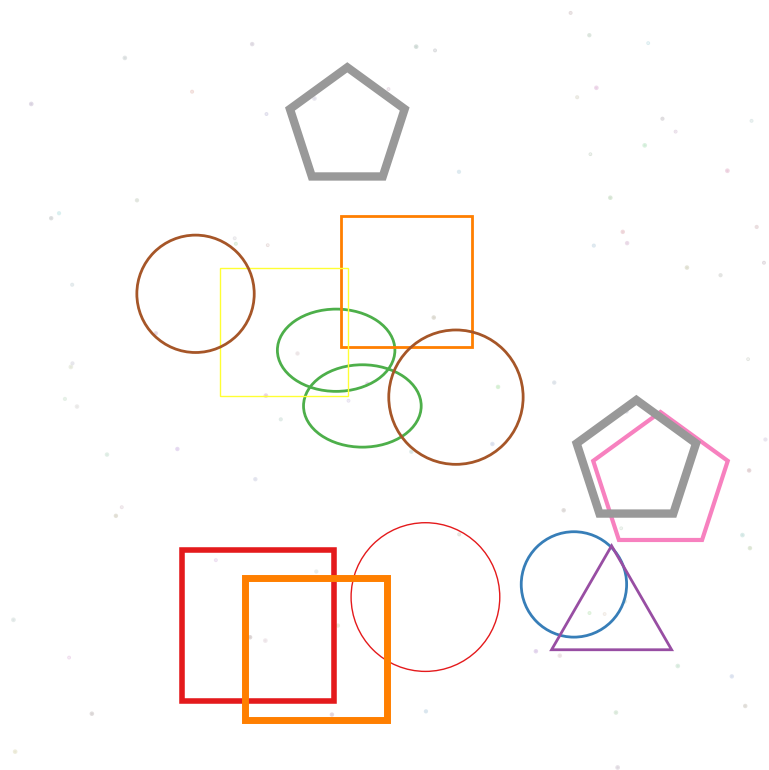[{"shape": "square", "thickness": 2, "radius": 0.49, "center": [0.335, 0.188]}, {"shape": "circle", "thickness": 0.5, "radius": 0.48, "center": [0.553, 0.225]}, {"shape": "circle", "thickness": 1, "radius": 0.34, "center": [0.745, 0.241]}, {"shape": "oval", "thickness": 1, "radius": 0.38, "center": [0.471, 0.473]}, {"shape": "oval", "thickness": 1, "radius": 0.38, "center": [0.437, 0.545]}, {"shape": "triangle", "thickness": 1, "radius": 0.45, "center": [0.794, 0.201]}, {"shape": "square", "thickness": 1, "radius": 0.42, "center": [0.528, 0.635]}, {"shape": "square", "thickness": 2.5, "radius": 0.46, "center": [0.411, 0.157]}, {"shape": "square", "thickness": 0.5, "radius": 0.42, "center": [0.369, 0.568]}, {"shape": "circle", "thickness": 1, "radius": 0.38, "center": [0.254, 0.618]}, {"shape": "circle", "thickness": 1, "radius": 0.44, "center": [0.592, 0.484]}, {"shape": "pentagon", "thickness": 1.5, "radius": 0.46, "center": [0.858, 0.373]}, {"shape": "pentagon", "thickness": 3, "radius": 0.39, "center": [0.451, 0.834]}, {"shape": "pentagon", "thickness": 3, "radius": 0.41, "center": [0.826, 0.399]}]